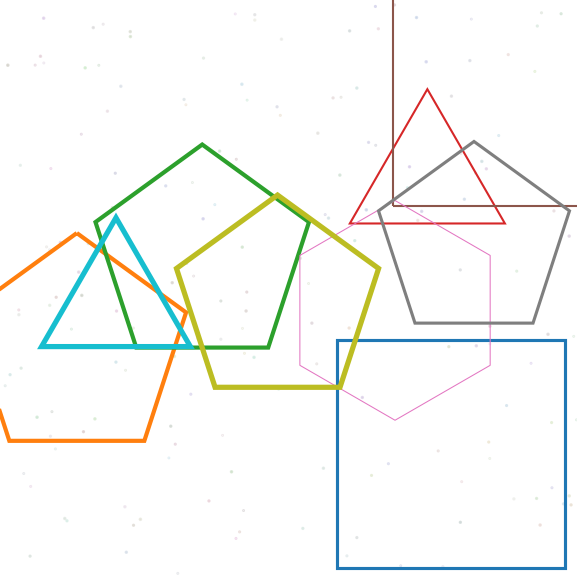[{"shape": "square", "thickness": 1.5, "radius": 0.99, "center": [0.781, 0.213]}, {"shape": "pentagon", "thickness": 2, "radius": 0.99, "center": [0.133, 0.397]}, {"shape": "pentagon", "thickness": 2, "radius": 0.97, "center": [0.35, 0.555]}, {"shape": "triangle", "thickness": 1, "radius": 0.78, "center": [0.74, 0.69]}, {"shape": "square", "thickness": 1, "radius": 0.94, "center": [0.869, 0.831]}, {"shape": "hexagon", "thickness": 0.5, "radius": 0.95, "center": [0.684, 0.462]}, {"shape": "pentagon", "thickness": 1.5, "radius": 0.87, "center": [0.821, 0.58]}, {"shape": "pentagon", "thickness": 2.5, "radius": 0.92, "center": [0.481, 0.477]}, {"shape": "triangle", "thickness": 2.5, "radius": 0.74, "center": [0.201, 0.473]}]